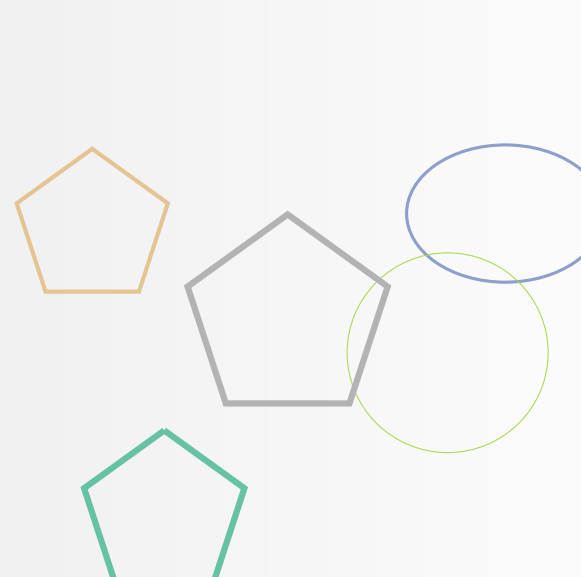[{"shape": "pentagon", "thickness": 3, "radius": 0.72, "center": [0.283, 0.109]}, {"shape": "oval", "thickness": 1.5, "radius": 0.85, "center": [0.869, 0.629]}, {"shape": "circle", "thickness": 0.5, "radius": 0.86, "center": [0.77, 0.388]}, {"shape": "pentagon", "thickness": 2, "radius": 0.68, "center": [0.159, 0.605]}, {"shape": "pentagon", "thickness": 3, "radius": 0.9, "center": [0.495, 0.447]}]